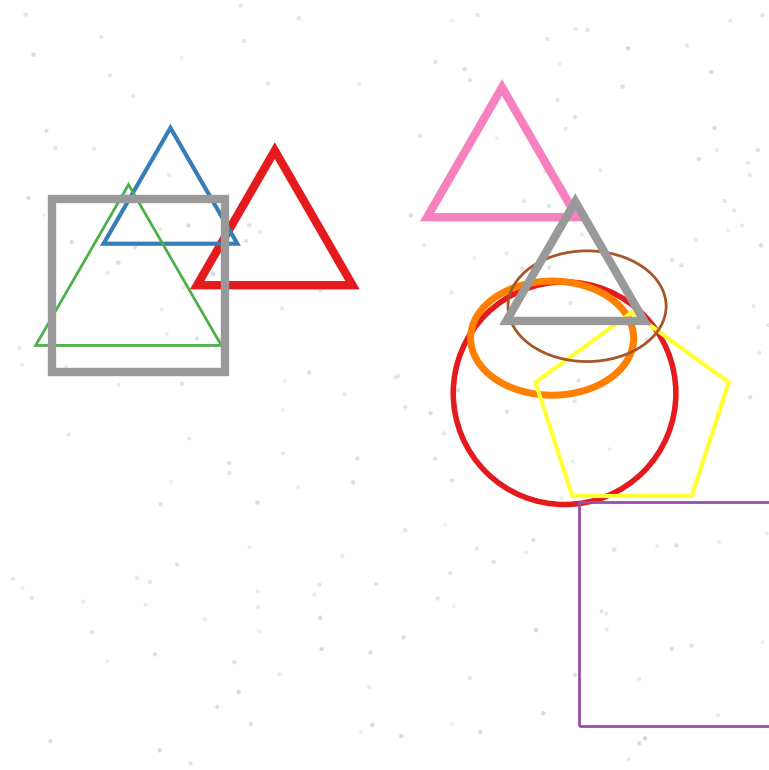[{"shape": "triangle", "thickness": 3, "radius": 0.58, "center": [0.357, 0.688]}, {"shape": "circle", "thickness": 2, "radius": 0.72, "center": [0.733, 0.489]}, {"shape": "triangle", "thickness": 1.5, "radius": 0.5, "center": [0.221, 0.734]}, {"shape": "triangle", "thickness": 1, "radius": 0.7, "center": [0.167, 0.621]}, {"shape": "square", "thickness": 1, "radius": 0.73, "center": [0.897, 0.203]}, {"shape": "oval", "thickness": 2.5, "radius": 0.53, "center": [0.717, 0.561]}, {"shape": "pentagon", "thickness": 1.5, "radius": 0.66, "center": [0.821, 0.463]}, {"shape": "oval", "thickness": 1, "radius": 0.51, "center": [0.762, 0.602]}, {"shape": "triangle", "thickness": 3, "radius": 0.56, "center": [0.652, 0.774]}, {"shape": "triangle", "thickness": 3, "radius": 0.52, "center": [0.747, 0.635]}, {"shape": "square", "thickness": 3, "radius": 0.56, "center": [0.18, 0.629]}]